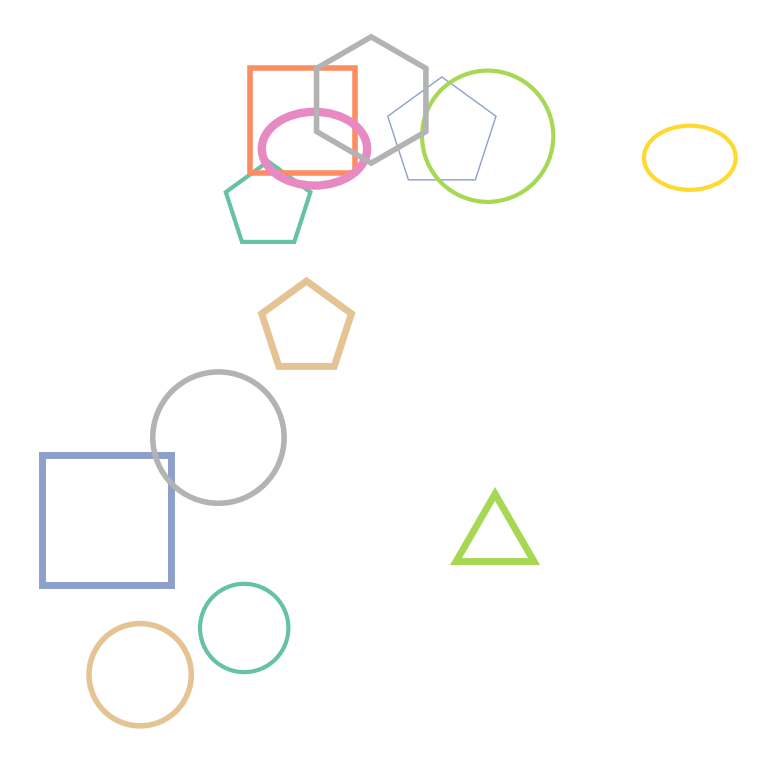[{"shape": "circle", "thickness": 1.5, "radius": 0.29, "center": [0.317, 0.184]}, {"shape": "pentagon", "thickness": 1.5, "radius": 0.29, "center": [0.348, 0.733]}, {"shape": "square", "thickness": 2, "radius": 0.34, "center": [0.393, 0.844]}, {"shape": "square", "thickness": 2.5, "radius": 0.42, "center": [0.138, 0.325]}, {"shape": "pentagon", "thickness": 0.5, "radius": 0.37, "center": [0.574, 0.826]}, {"shape": "oval", "thickness": 3, "radius": 0.34, "center": [0.408, 0.807]}, {"shape": "triangle", "thickness": 2.5, "radius": 0.29, "center": [0.643, 0.3]}, {"shape": "circle", "thickness": 1.5, "radius": 0.43, "center": [0.633, 0.823]}, {"shape": "oval", "thickness": 1.5, "radius": 0.3, "center": [0.896, 0.795]}, {"shape": "circle", "thickness": 2, "radius": 0.33, "center": [0.182, 0.124]}, {"shape": "pentagon", "thickness": 2.5, "radius": 0.31, "center": [0.398, 0.574]}, {"shape": "circle", "thickness": 2, "radius": 0.43, "center": [0.284, 0.432]}, {"shape": "hexagon", "thickness": 2, "radius": 0.41, "center": [0.482, 0.87]}]